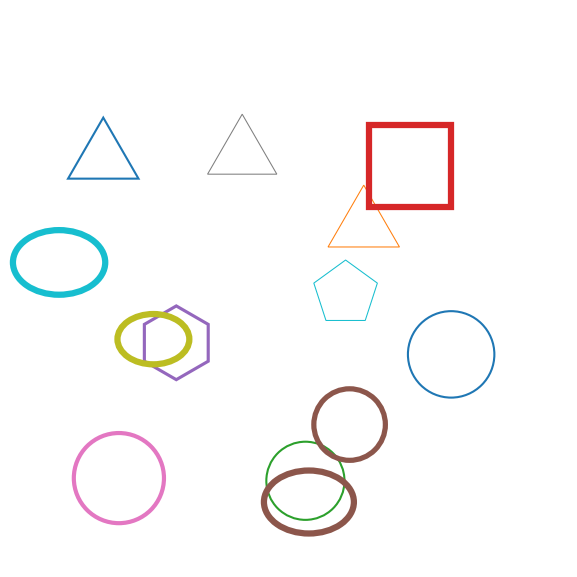[{"shape": "triangle", "thickness": 1, "radius": 0.35, "center": [0.179, 0.725]}, {"shape": "circle", "thickness": 1, "radius": 0.37, "center": [0.781, 0.385]}, {"shape": "triangle", "thickness": 0.5, "radius": 0.36, "center": [0.63, 0.607]}, {"shape": "circle", "thickness": 1, "radius": 0.34, "center": [0.529, 0.167]}, {"shape": "square", "thickness": 3, "radius": 0.36, "center": [0.71, 0.712]}, {"shape": "hexagon", "thickness": 1.5, "radius": 0.32, "center": [0.305, 0.406]}, {"shape": "circle", "thickness": 2.5, "radius": 0.31, "center": [0.605, 0.264]}, {"shape": "oval", "thickness": 3, "radius": 0.39, "center": [0.535, 0.13]}, {"shape": "circle", "thickness": 2, "radius": 0.39, "center": [0.206, 0.171]}, {"shape": "triangle", "thickness": 0.5, "radius": 0.35, "center": [0.419, 0.732]}, {"shape": "oval", "thickness": 3, "radius": 0.31, "center": [0.266, 0.412]}, {"shape": "pentagon", "thickness": 0.5, "radius": 0.29, "center": [0.598, 0.491]}, {"shape": "oval", "thickness": 3, "radius": 0.4, "center": [0.102, 0.545]}]